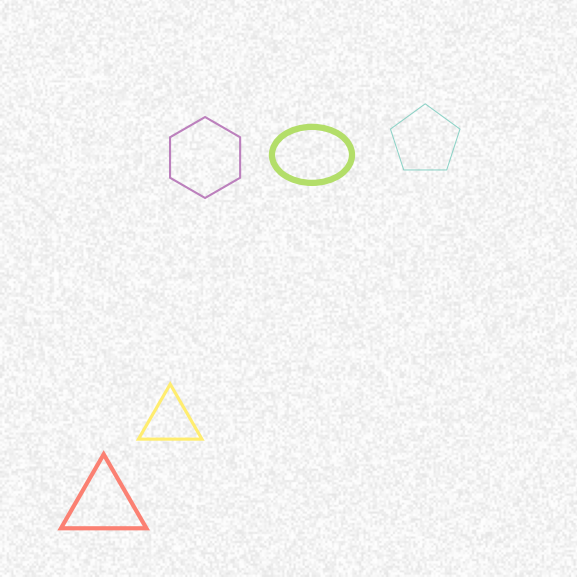[{"shape": "pentagon", "thickness": 0.5, "radius": 0.32, "center": [0.736, 0.756]}, {"shape": "triangle", "thickness": 2, "radius": 0.43, "center": [0.18, 0.127]}, {"shape": "oval", "thickness": 3, "radius": 0.35, "center": [0.54, 0.731]}, {"shape": "hexagon", "thickness": 1, "radius": 0.35, "center": [0.355, 0.726]}, {"shape": "triangle", "thickness": 1.5, "radius": 0.32, "center": [0.295, 0.27]}]